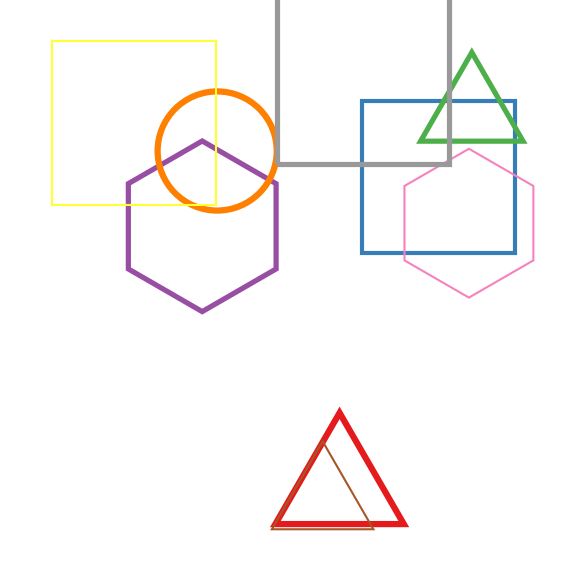[{"shape": "triangle", "thickness": 3, "radius": 0.64, "center": [0.588, 0.156]}, {"shape": "square", "thickness": 2, "radius": 0.66, "center": [0.759, 0.692]}, {"shape": "triangle", "thickness": 2.5, "radius": 0.51, "center": [0.817, 0.806]}, {"shape": "hexagon", "thickness": 2.5, "radius": 0.74, "center": [0.35, 0.607]}, {"shape": "circle", "thickness": 3, "radius": 0.52, "center": [0.376, 0.738]}, {"shape": "square", "thickness": 1, "radius": 0.71, "center": [0.233, 0.786]}, {"shape": "triangle", "thickness": 1, "radius": 0.51, "center": [0.559, 0.133]}, {"shape": "hexagon", "thickness": 1, "radius": 0.64, "center": [0.812, 0.613]}, {"shape": "square", "thickness": 2.5, "radius": 0.74, "center": [0.629, 0.863]}]